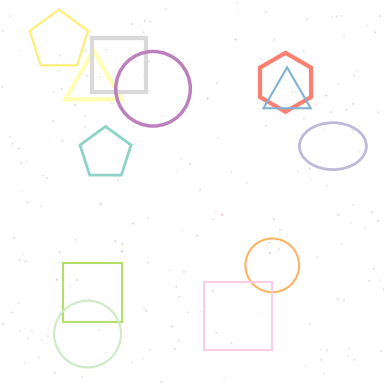[{"shape": "pentagon", "thickness": 2, "radius": 0.35, "center": [0.274, 0.602]}, {"shape": "triangle", "thickness": 3, "radius": 0.42, "center": [0.243, 0.784]}, {"shape": "oval", "thickness": 2, "radius": 0.43, "center": [0.865, 0.62]}, {"shape": "hexagon", "thickness": 3, "radius": 0.38, "center": [0.742, 0.786]}, {"shape": "triangle", "thickness": 1.5, "radius": 0.35, "center": [0.746, 0.754]}, {"shape": "circle", "thickness": 1.5, "radius": 0.35, "center": [0.707, 0.311]}, {"shape": "square", "thickness": 1.5, "radius": 0.39, "center": [0.24, 0.24]}, {"shape": "square", "thickness": 1.5, "radius": 0.44, "center": [0.618, 0.179]}, {"shape": "square", "thickness": 3, "radius": 0.35, "center": [0.308, 0.831]}, {"shape": "circle", "thickness": 2.5, "radius": 0.48, "center": [0.397, 0.769]}, {"shape": "circle", "thickness": 1.5, "radius": 0.43, "center": [0.227, 0.132]}, {"shape": "pentagon", "thickness": 1.5, "radius": 0.4, "center": [0.153, 0.895]}]